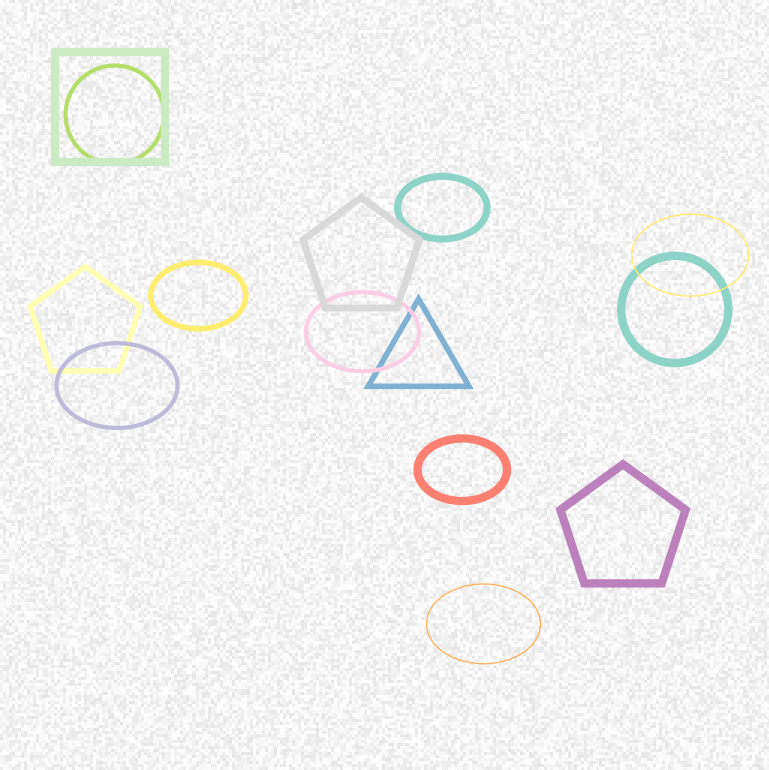[{"shape": "circle", "thickness": 3, "radius": 0.35, "center": [0.876, 0.598]}, {"shape": "oval", "thickness": 2.5, "radius": 0.29, "center": [0.574, 0.73]}, {"shape": "pentagon", "thickness": 2, "radius": 0.38, "center": [0.111, 0.579]}, {"shape": "oval", "thickness": 1.5, "radius": 0.39, "center": [0.152, 0.499]}, {"shape": "oval", "thickness": 3, "radius": 0.29, "center": [0.6, 0.39]}, {"shape": "triangle", "thickness": 2, "radius": 0.38, "center": [0.544, 0.536]}, {"shape": "oval", "thickness": 0.5, "radius": 0.37, "center": [0.628, 0.19]}, {"shape": "circle", "thickness": 1.5, "radius": 0.32, "center": [0.149, 0.851]}, {"shape": "oval", "thickness": 1.5, "radius": 0.37, "center": [0.471, 0.569]}, {"shape": "pentagon", "thickness": 2.5, "radius": 0.4, "center": [0.469, 0.664]}, {"shape": "pentagon", "thickness": 3, "radius": 0.43, "center": [0.809, 0.312]}, {"shape": "square", "thickness": 3, "radius": 0.36, "center": [0.143, 0.861]}, {"shape": "oval", "thickness": 0.5, "radius": 0.38, "center": [0.896, 0.669]}, {"shape": "oval", "thickness": 2, "radius": 0.31, "center": [0.258, 0.616]}]